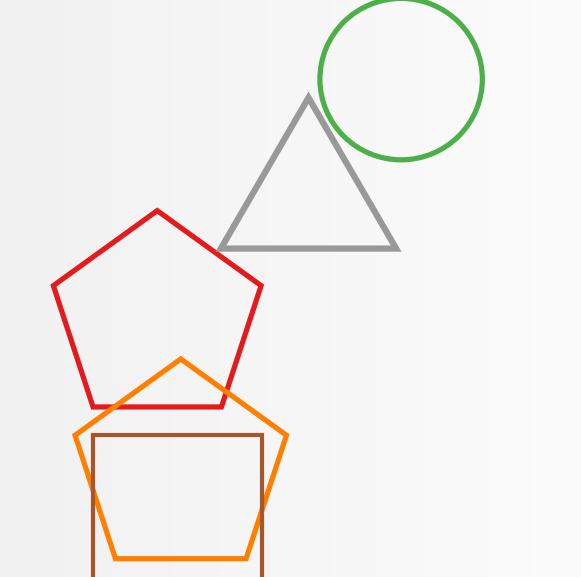[{"shape": "pentagon", "thickness": 2.5, "radius": 0.94, "center": [0.271, 0.446]}, {"shape": "circle", "thickness": 2.5, "radius": 0.7, "center": [0.69, 0.862]}, {"shape": "pentagon", "thickness": 2.5, "radius": 0.96, "center": [0.311, 0.186]}, {"shape": "square", "thickness": 2, "radius": 0.73, "center": [0.305, 0.101]}, {"shape": "triangle", "thickness": 3, "radius": 0.87, "center": [0.531, 0.656]}]